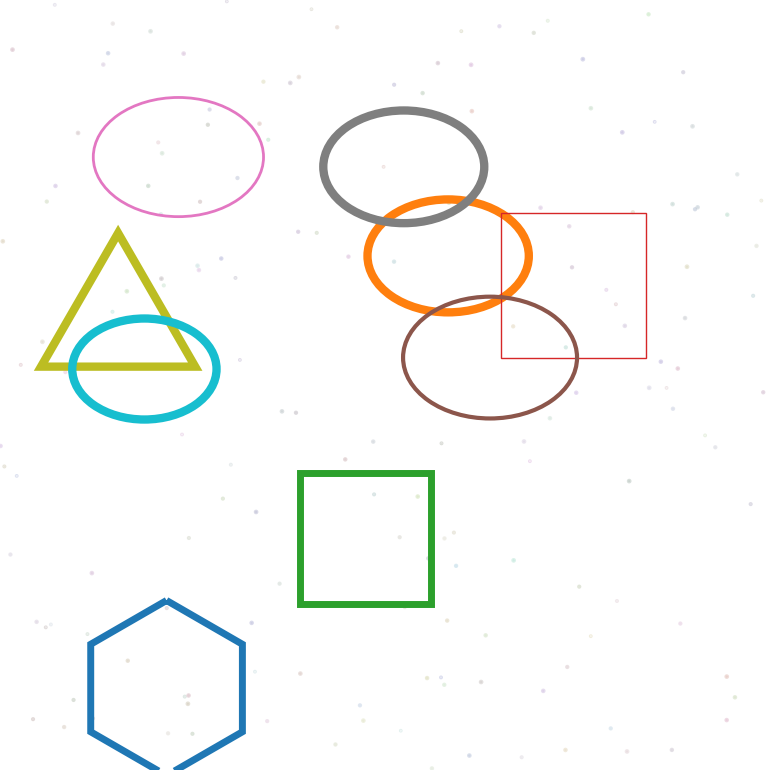[{"shape": "hexagon", "thickness": 2.5, "radius": 0.57, "center": [0.216, 0.106]}, {"shape": "oval", "thickness": 3, "radius": 0.52, "center": [0.582, 0.668]}, {"shape": "square", "thickness": 2.5, "radius": 0.43, "center": [0.475, 0.301]}, {"shape": "square", "thickness": 0.5, "radius": 0.47, "center": [0.745, 0.629]}, {"shape": "oval", "thickness": 1.5, "radius": 0.56, "center": [0.636, 0.536]}, {"shape": "oval", "thickness": 1, "radius": 0.55, "center": [0.232, 0.796]}, {"shape": "oval", "thickness": 3, "radius": 0.52, "center": [0.524, 0.783]}, {"shape": "triangle", "thickness": 3, "radius": 0.58, "center": [0.153, 0.582]}, {"shape": "oval", "thickness": 3, "radius": 0.47, "center": [0.188, 0.521]}]